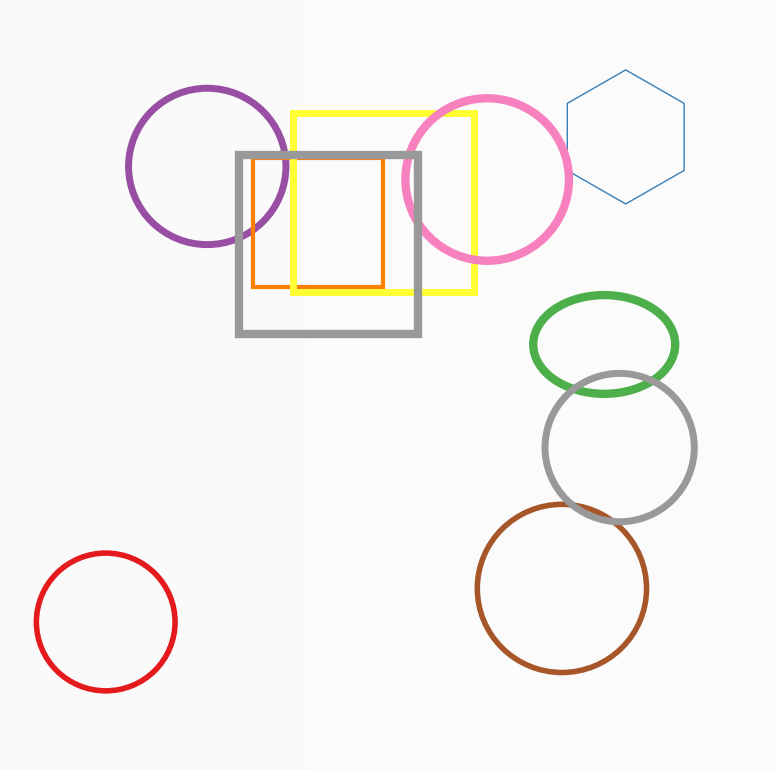[{"shape": "circle", "thickness": 2, "radius": 0.45, "center": [0.136, 0.192]}, {"shape": "hexagon", "thickness": 0.5, "radius": 0.44, "center": [0.807, 0.822]}, {"shape": "oval", "thickness": 3, "radius": 0.46, "center": [0.78, 0.553]}, {"shape": "circle", "thickness": 2.5, "radius": 0.51, "center": [0.267, 0.784]}, {"shape": "square", "thickness": 1.5, "radius": 0.42, "center": [0.41, 0.711]}, {"shape": "square", "thickness": 2.5, "radius": 0.58, "center": [0.495, 0.737]}, {"shape": "circle", "thickness": 2, "radius": 0.55, "center": [0.725, 0.236]}, {"shape": "circle", "thickness": 3, "radius": 0.53, "center": [0.629, 0.767]}, {"shape": "circle", "thickness": 2.5, "radius": 0.48, "center": [0.8, 0.419]}, {"shape": "square", "thickness": 3, "radius": 0.58, "center": [0.424, 0.682]}]